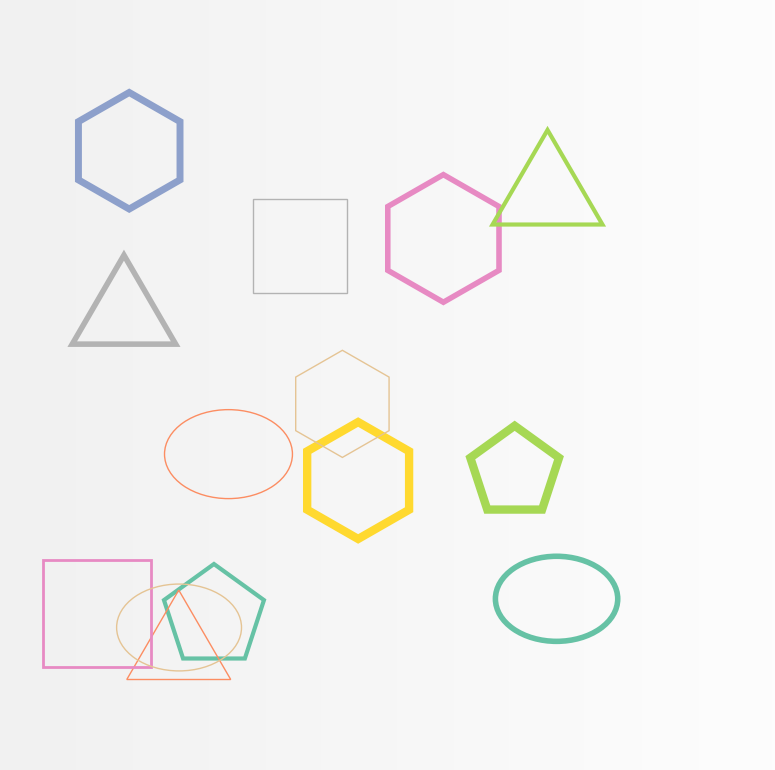[{"shape": "pentagon", "thickness": 1.5, "radius": 0.34, "center": [0.276, 0.2]}, {"shape": "oval", "thickness": 2, "radius": 0.39, "center": [0.718, 0.222]}, {"shape": "oval", "thickness": 0.5, "radius": 0.41, "center": [0.295, 0.41]}, {"shape": "triangle", "thickness": 0.5, "radius": 0.39, "center": [0.231, 0.156]}, {"shape": "hexagon", "thickness": 2.5, "radius": 0.38, "center": [0.167, 0.804]}, {"shape": "square", "thickness": 1, "radius": 0.35, "center": [0.125, 0.203]}, {"shape": "hexagon", "thickness": 2, "radius": 0.41, "center": [0.572, 0.69]}, {"shape": "pentagon", "thickness": 3, "radius": 0.3, "center": [0.664, 0.387]}, {"shape": "triangle", "thickness": 1.5, "radius": 0.41, "center": [0.706, 0.749]}, {"shape": "hexagon", "thickness": 3, "radius": 0.38, "center": [0.462, 0.376]}, {"shape": "hexagon", "thickness": 0.5, "radius": 0.35, "center": [0.442, 0.475]}, {"shape": "oval", "thickness": 0.5, "radius": 0.4, "center": [0.231, 0.185]}, {"shape": "square", "thickness": 0.5, "radius": 0.31, "center": [0.387, 0.68]}, {"shape": "triangle", "thickness": 2, "radius": 0.39, "center": [0.16, 0.592]}]